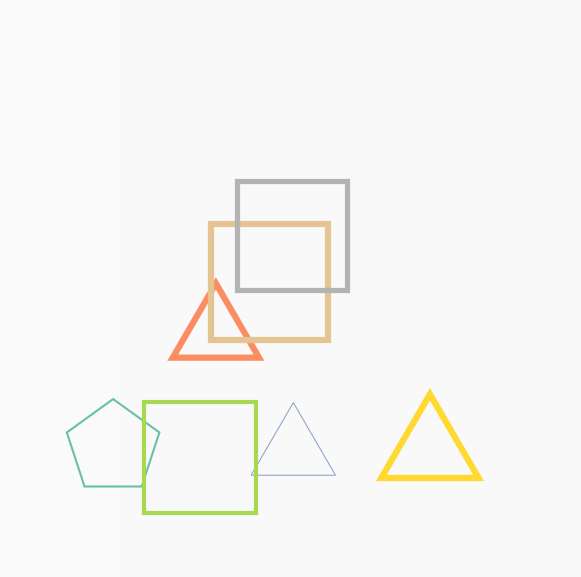[{"shape": "pentagon", "thickness": 1, "radius": 0.42, "center": [0.195, 0.224]}, {"shape": "triangle", "thickness": 3, "radius": 0.43, "center": [0.371, 0.423]}, {"shape": "triangle", "thickness": 0.5, "radius": 0.42, "center": [0.505, 0.218]}, {"shape": "square", "thickness": 2, "radius": 0.48, "center": [0.343, 0.206]}, {"shape": "triangle", "thickness": 3, "radius": 0.48, "center": [0.74, 0.22]}, {"shape": "square", "thickness": 3, "radius": 0.5, "center": [0.464, 0.511]}, {"shape": "square", "thickness": 2.5, "radius": 0.47, "center": [0.502, 0.591]}]